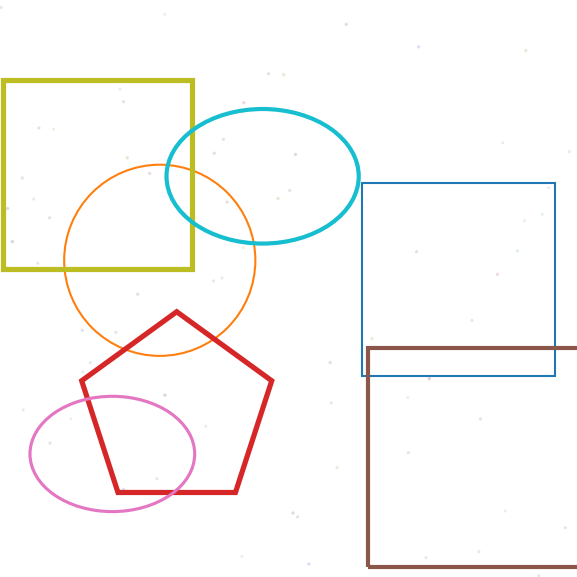[{"shape": "square", "thickness": 1, "radius": 0.83, "center": [0.793, 0.515]}, {"shape": "circle", "thickness": 1, "radius": 0.83, "center": [0.277, 0.548]}, {"shape": "pentagon", "thickness": 2.5, "radius": 0.87, "center": [0.306, 0.286]}, {"shape": "square", "thickness": 2, "radius": 0.95, "center": [0.828, 0.208]}, {"shape": "oval", "thickness": 1.5, "radius": 0.71, "center": [0.195, 0.213]}, {"shape": "square", "thickness": 2.5, "radius": 0.82, "center": [0.169, 0.697]}, {"shape": "oval", "thickness": 2, "radius": 0.83, "center": [0.455, 0.694]}]